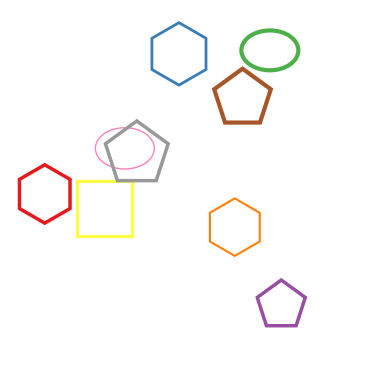[{"shape": "hexagon", "thickness": 2.5, "radius": 0.38, "center": [0.116, 0.496]}, {"shape": "hexagon", "thickness": 2, "radius": 0.41, "center": [0.465, 0.86]}, {"shape": "oval", "thickness": 3, "radius": 0.37, "center": [0.701, 0.869]}, {"shape": "pentagon", "thickness": 2.5, "radius": 0.33, "center": [0.731, 0.207]}, {"shape": "hexagon", "thickness": 1.5, "radius": 0.37, "center": [0.61, 0.41]}, {"shape": "square", "thickness": 2, "radius": 0.36, "center": [0.272, 0.458]}, {"shape": "pentagon", "thickness": 3, "radius": 0.39, "center": [0.63, 0.744]}, {"shape": "oval", "thickness": 1, "radius": 0.38, "center": [0.324, 0.615]}, {"shape": "pentagon", "thickness": 2.5, "radius": 0.43, "center": [0.355, 0.6]}]